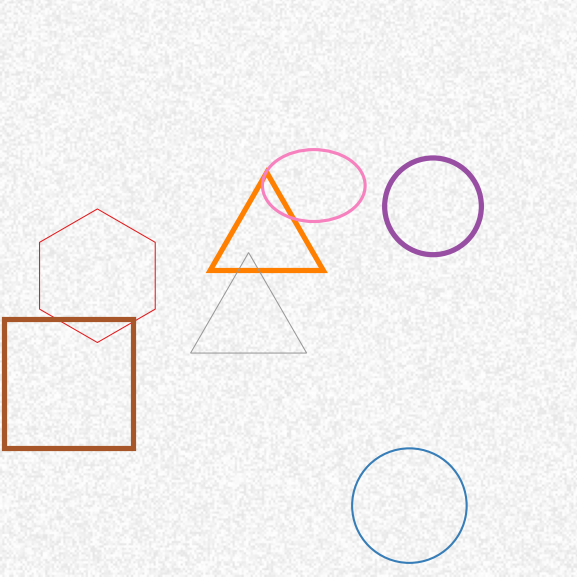[{"shape": "hexagon", "thickness": 0.5, "radius": 0.58, "center": [0.169, 0.522]}, {"shape": "circle", "thickness": 1, "radius": 0.5, "center": [0.709, 0.124]}, {"shape": "circle", "thickness": 2.5, "radius": 0.42, "center": [0.75, 0.642]}, {"shape": "triangle", "thickness": 2.5, "radius": 0.57, "center": [0.462, 0.587]}, {"shape": "square", "thickness": 2.5, "radius": 0.56, "center": [0.119, 0.335]}, {"shape": "oval", "thickness": 1.5, "radius": 0.44, "center": [0.543, 0.678]}, {"shape": "triangle", "thickness": 0.5, "radius": 0.58, "center": [0.43, 0.446]}]